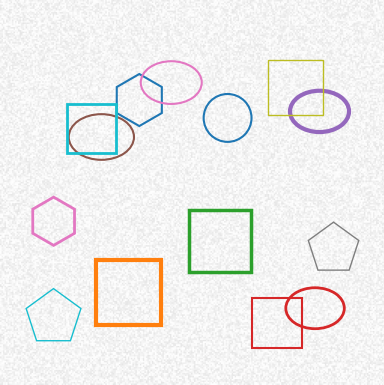[{"shape": "circle", "thickness": 1.5, "radius": 0.31, "center": [0.591, 0.694]}, {"shape": "hexagon", "thickness": 1.5, "radius": 0.34, "center": [0.362, 0.74]}, {"shape": "square", "thickness": 3, "radius": 0.42, "center": [0.333, 0.24]}, {"shape": "square", "thickness": 2.5, "radius": 0.41, "center": [0.571, 0.373]}, {"shape": "oval", "thickness": 2, "radius": 0.38, "center": [0.818, 0.199]}, {"shape": "square", "thickness": 1.5, "radius": 0.32, "center": [0.72, 0.161]}, {"shape": "oval", "thickness": 3, "radius": 0.38, "center": [0.83, 0.711]}, {"shape": "oval", "thickness": 1.5, "radius": 0.42, "center": [0.263, 0.644]}, {"shape": "oval", "thickness": 1.5, "radius": 0.4, "center": [0.445, 0.785]}, {"shape": "hexagon", "thickness": 2, "radius": 0.31, "center": [0.139, 0.425]}, {"shape": "pentagon", "thickness": 1, "radius": 0.34, "center": [0.866, 0.354]}, {"shape": "square", "thickness": 1, "radius": 0.35, "center": [0.768, 0.773]}, {"shape": "pentagon", "thickness": 1, "radius": 0.37, "center": [0.139, 0.176]}, {"shape": "square", "thickness": 2, "radius": 0.32, "center": [0.238, 0.666]}]